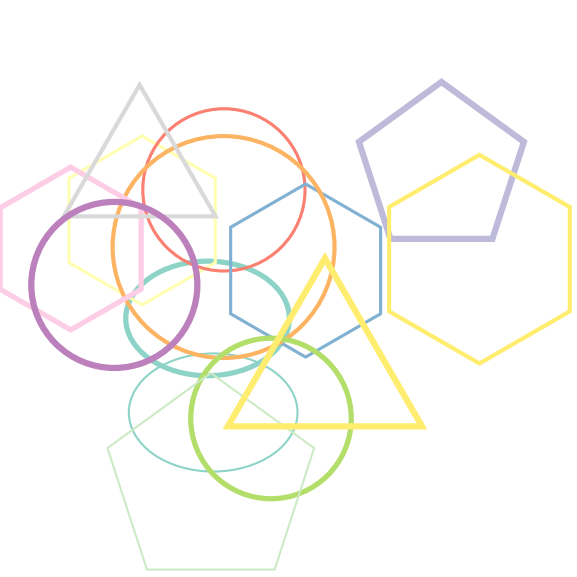[{"shape": "oval", "thickness": 2.5, "radius": 0.71, "center": [0.359, 0.448]}, {"shape": "oval", "thickness": 1, "radius": 0.73, "center": [0.369, 0.285]}, {"shape": "hexagon", "thickness": 1.5, "radius": 0.73, "center": [0.246, 0.617]}, {"shape": "pentagon", "thickness": 3, "radius": 0.75, "center": [0.764, 0.707]}, {"shape": "circle", "thickness": 1.5, "radius": 0.7, "center": [0.388, 0.67]}, {"shape": "hexagon", "thickness": 1.5, "radius": 0.75, "center": [0.529, 0.531]}, {"shape": "circle", "thickness": 2, "radius": 0.96, "center": [0.387, 0.571]}, {"shape": "circle", "thickness": 2.5, "radius": 0.69, "center": [0.469, 0.275]}, {"shape": "hexagon", "thickness": 2.5, "radius": 0.7, "center": [0.122, 0.569]}, {"shape": "triangle", "thickness": 2, "radius": 0.76, "center": [0.242, 0.7]}, {"shape": "circle", "thickness": 3, "radius": 0.72, "center": [0.198, 0.506]}, {"shape": "pentagon", "thickness": 1, "radius": 0.94, "center": [0.365, 0.165]}, {"shape": "triangle", "thickness": 3, "radius": 0.97, "center": [0.563, 0.358]}, {"shape": "hexagon", "thickness": 2, "radius": 0.9, "center": [0.83, 0.55]}]